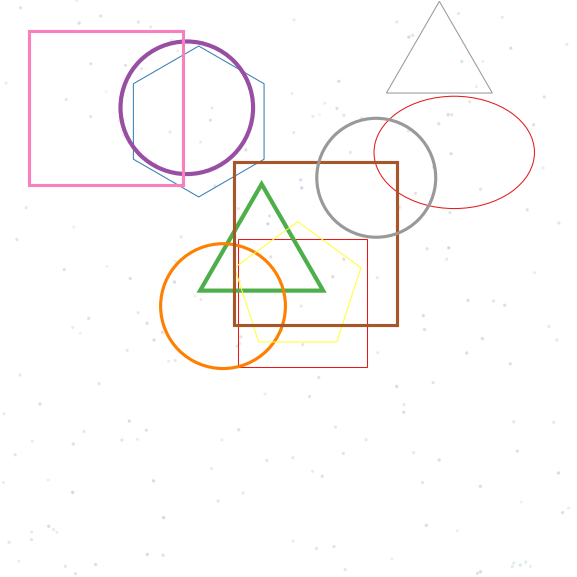[{"shape": "square", "thickness": 0.5, "radius": 0.56, "center": [0.524, 0.475]}, {"shape": "oval", "thickness": 0.5, "radius": 0.69, "center": [0.787, 0.735]}, {"shape": "hexagon", "thickness": 0.5, "radius": 0.65, "center": [0.344, 0.789]}, {"shape": "triangle", "thickness": 2, "radius": 0.61, "center": [0.453, 0.557]}, {"shape": "circle", "thickness": 2, "radius": 0.57, "center": [0.323, 0.813]}, {"shape": "circle", "thickness": 1.5, "radius": 0.54, "center": [0.386, 0.469]}, {"shape": "pentagon", "thickness": 0.5, "radius": 0.58, "center": [0.516, 0.5]}, {"shape": "square", "thickness": 1.5, "radius": 0.71, "center": [0.546, 0.578]}, {"shape": "square", "thickness": 1.5, "radius": 0.67, "center": [0.183, 0.812]}, {"shape": "circle", "thickness": 1.5, "radius": 0.51, "center": [0.652, 0.691]}, {"shape": "triangle", "thickness": 0.5, "radius": 0.53, "center": [0.761, 0.891]}]